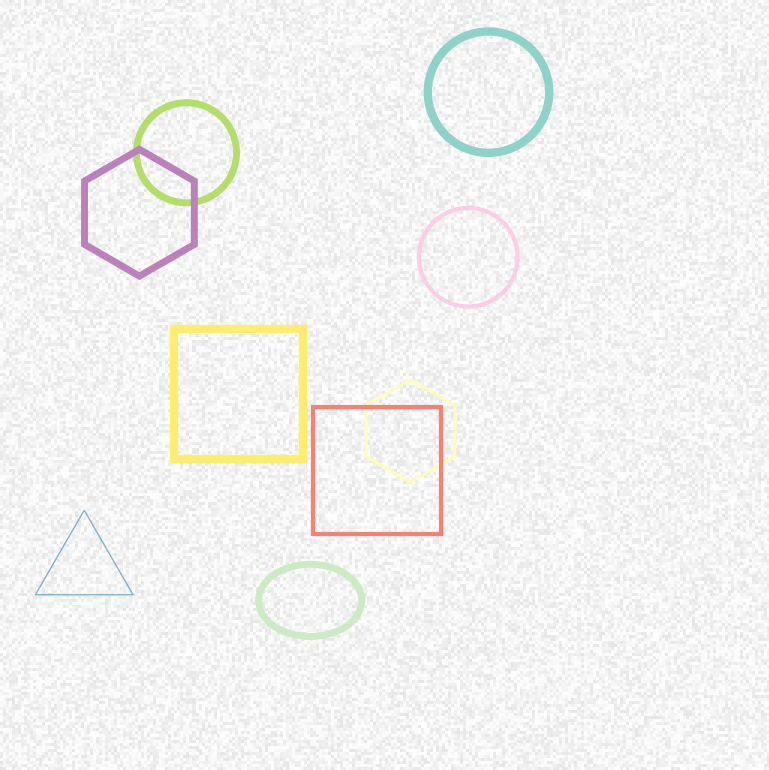[{"shape": "circle", "thickness": 3, "radius": 0.39, "center": [0.634, 0.88]}, {"shape": "hexagon", "thickness": 1, "radius": 0.33, "center": [0.533, 0.44]}, {"shape": "square", "thickness": 1.5, "radius": 0.41, "center": [0.49, 0.389]}, {"shape": "triangle", "thickness": 0.5, "radius": 0.37, "center": [0.109, 0.264]}, {"shape": "circle", "thickness": 2.5, "radius": 0.32, "center": [0.242, 0.802]}, {"shape": "circle", "thickness": 1.5, "radius": 0.32, "center": [0.608, 0.666]}, {"shape": "hexagon", "thickness": 2.5, "radius": 0.41, "center": [0.181, 0.724]}, {"shape": "oval", "thickness": 2.5, "radius": 0.34, "center": [0.403, 0.22]}, {"shape": "square", "thickness": 3, "radius": 0.42, "center": [0.31, 0.488]}]